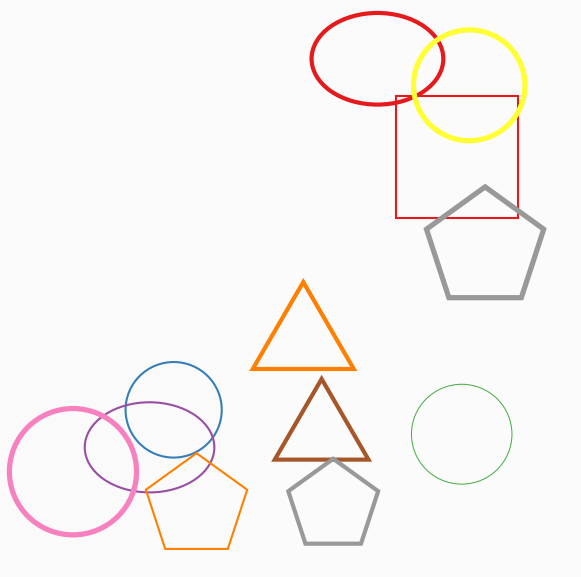[{"shape": "oval", "thickness": 2, "radius": 0.57, "center": [0.649, 0.897]}, {"shape": "square", "thickness": 1, "radius": 0.53, "center": [0.786, 0.727]}, {"shape": "circle", "thickness": 1, "radius": 0.41, "center": [0.299, 0.29]}, {"shape": "circle", "thickness": 0.5, "radius": 0.43, "center": [0.794, 0.247]}, {"shape": "oval", "thickness": 1, "radius": 0.56, "center": [0.257, 0.225]}, {"shape": "triangle", "thickness": 2, "radius": 0.5, "center": [0.522, 0.41]}, {"shape": "pentagon", "thickness": 1, "radius": 0.46, "center": [0.338, 0.123]}, {"shape": "circle", "thickness": 2.5, "radius": 0.48, "center": [0.807, 0.851]}, {"shape": "triangle", "thickness": 2, "radius": 0.47, "center": [0.553, 0.25]}, {"shape": "circle", "thickness": 2.5, "radius": 0.55, "center": [0.126, 0.182]}, {"shape": "pentagon", "thickness": 2, "radius": 0.41, "center": [0.573, 0.123]}, {"shape": "pentagon", "thickness": 2.5, "radius": 0.53, "center": [0.835, 0.569]}]